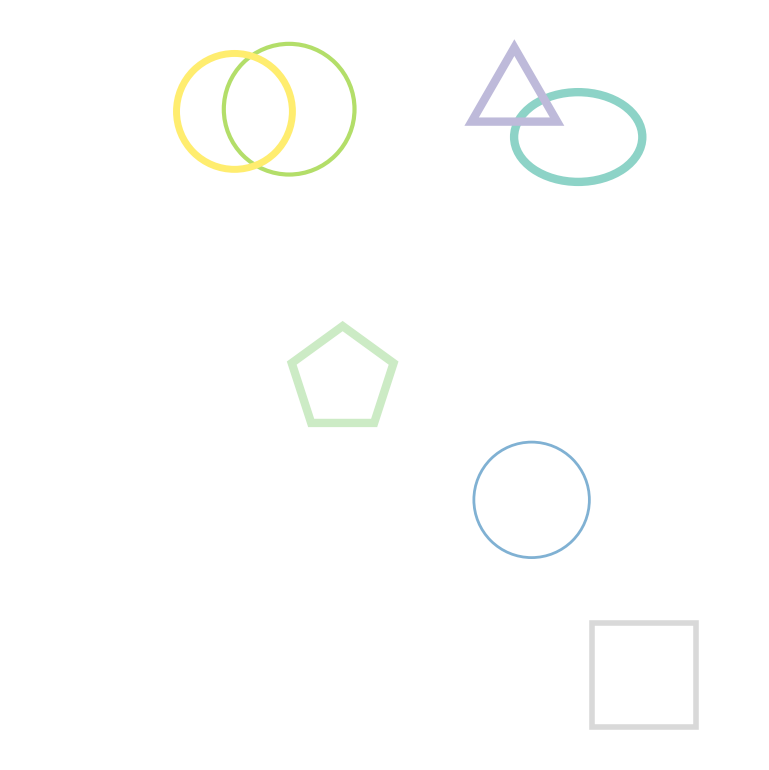[{"shape": "oval", "thickness": 3, "radius": 0.42, "center": [0.751, 0.822]}, {"shape": "triangle", "thickness": 3, "radius": 0.32, "center": [0.668, 0.874]}, {"shape": "circle", "thickness": 1, "radius": 0.38, "center": [0.69, 0.351]}, {"shape": "circle", "thickness": 1.5, "radius": 0.42, "center": [0.376, 0.858]}, {"shape": "square", "thickness": 2, "radius": 0.34, "center": [0.837, 0.123]}, {"shape": "pentagon", "thickness": 3, "radius": 0.35, "center": [0.445, 0.507]}, {"shape": "circle", "thickness": 2.5, "radius": 0.38, "center": [0.304, 0.855]}]